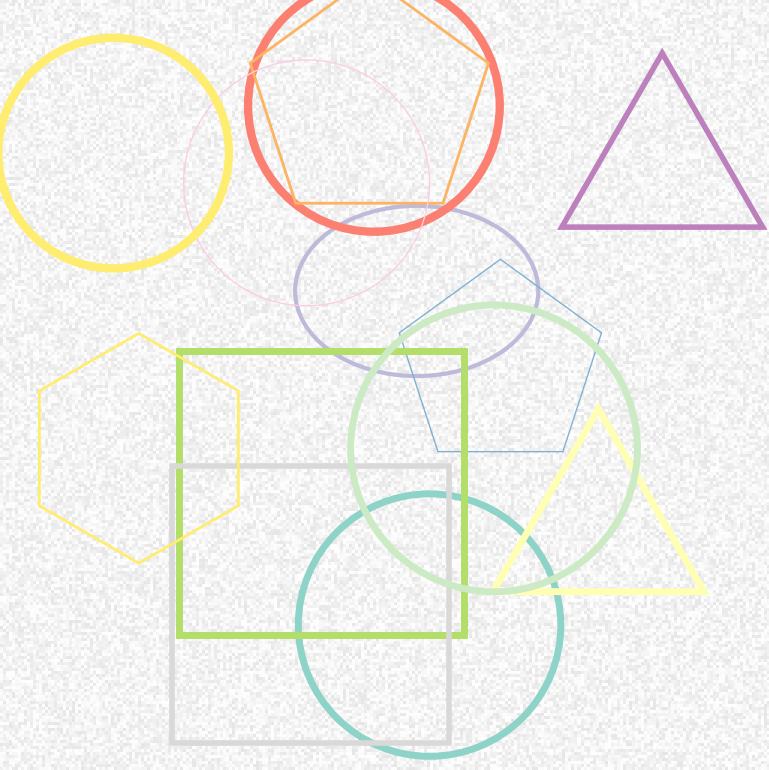[{"shape": "circle", "thickness": 2.5, "radius": 0.85, "center": [0.558, 0.188]}, {"shape": "triangle", "thickness": 2.5, "radius": 0.79, "center": [0.777, 0.311]}, {"shape": "oval", "thickness": 1.5, "radius": 0.79, "center": [0.541, 0.622]}, {"shape": "circle", "thickness": 3, "radius": 0.82, "center": [0.486, 0.863]}, {"shape": "pentagon", "thickness": 0.5, "radius": 0.69, "center": [0.65, 0.525]}, {"shape": "pentagon", "thickness": 1, "radius": 0.81, "center": [0.48, 0.868]}, {"shape": "square", "thickness": 2.5, "radius": 0.92, "center": [0.418, 0.359]}, {"shape": "circle", "thickness": 0.5, "radius": 0.8, "center": [0.398, 0.762]}, {"shape": "square", "thickness": 2, "radius": 0.9, "center": [0.403, 0.215]}, {"shape": "triangle", "thickness": 2, "radius": 0.75, "center": [0.86, 0.78]}, {"shape": "circle", "thickness": 2.5, "radius": 0.93, "center": [0.642, 0.418]}, {"shape": "hexagon", "thickness": 1, "radius": 0.75, "center": [0.18, 0.418]}, {"shape": "circle", "thickness": 3, "radius": 0.75, "center": [0.148, 0.801]}]